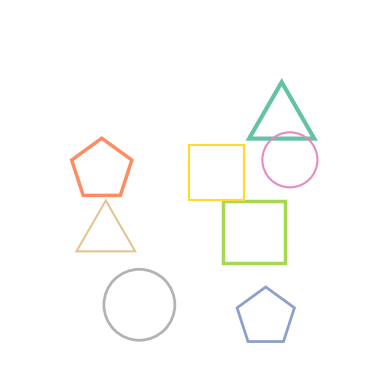[{"shape": "triangle", "thickness": 3, "radius": 0.49, "center": [0.732, 0.689]}, {"shape": "pentagon", "thickness": 2.5, "radius": 0.41, "center": [0.264, 0.559]}, {"shape": "pentagon", "thickness": 2, "radius": 0.39, "center": [0.69, 0.176]}, {"shape": "circle", "thickness": 1.5, "radius": 0.36, "center": [0.753, 0.585]}, {"shape": "square", "thickness": 2.5, "radius": 0.4, "center": [0.659, 0.398]}, {"shape": "square", "thickness": 1.5, "radius": 0.36, "center": [0.563, 0.553]}, {"shape": "triangle", "thickness": 1.5, "radius": 0.44, "center": [0.275, 0.391]}, {"shape": "circle", "thickness": 2, "radius": 0.46, "center": [0.362, 0.208]}]